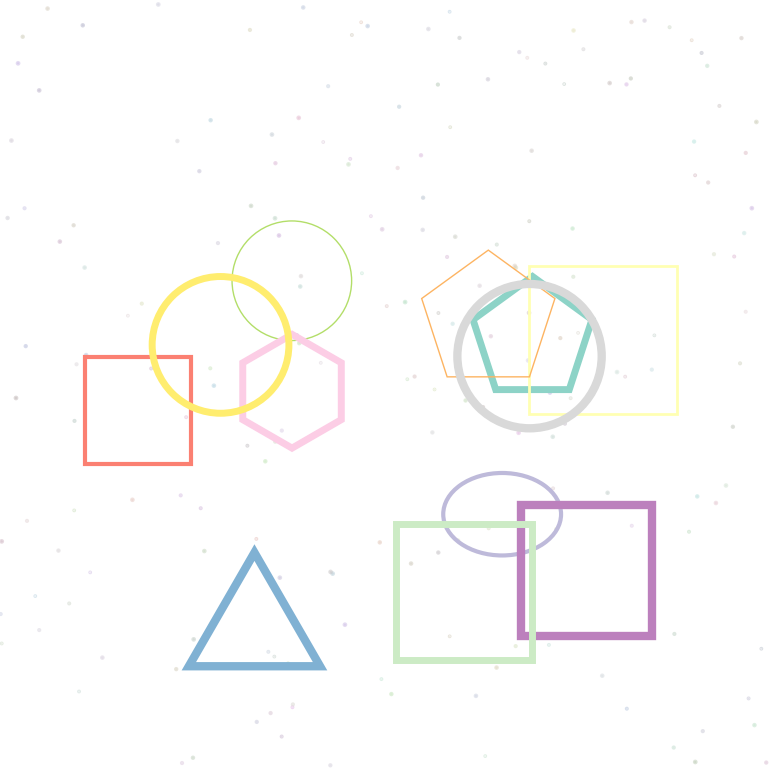[{"shape": "pentagon", "thickness": 2.5, "radius": 0.41, "center": [0.692, 0.56]}, {"shape": "square", "thickness": 1, "radius": 0.48, "center": [0.783, 0.559]}, {"shape": "oval", "thickness": 1.5, "radius": 0.38, "center": [0.652, 0.332]}, {"shape": "square", "thickness": 1.5, "radius": 0.35, "center": [0.179, 0.467]}, {"shape": "triangle", "thickness": 3, "radius": 0.49, "center": [0.33, 0.184]}, {"shape": "pentagon", "thickness": 0.5, "radius": 0.45, "center": [0.634, 0.584]}, {"shape": "circle", "thickness": 0.5, "radius": 0.39, "center": [0.379, 0.635]}, {"shape": "hexagon", "thickness": 2.5, "radius": 0.37, "center": [0.379, 0.492]}, {"shape": "circle", "thickness": 3, "radius": 0.47, "center": [0.688, 0.537]}, {"shape": "square", "thickness": 3, "radius": 0.42, "center": [0.762, 0.259]}, {"shape": "square", "thickness": 2.5, "radius": 0.44, "center": [0.603, 0.231]}, {"shape": "circle", "thickness": 2.5, "radius": 0.44, "center": [0.286, 0.552]}]